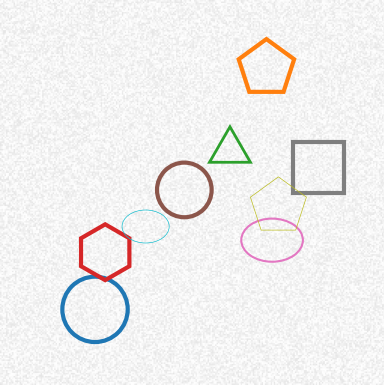[{"shape": "circle", "thickness": 3, "radius": 0.42, "center": [0.247, 0.196]}, {"shape": "pentagon", "thickness": 3, "radius": 0.38, "center": [0.692, 0.823]}, {"shape": "triangle", "thickness": 2, "radius": 0.31, "center": [0.597, 0.609]}, {"shape": "hexagon", "thickness": 3, "radius": 0.36, "center": [0.273, 0.345]}, {"shape": "circle", "thickness": 3, "radius": 0.35, "center": [0.479, 0.507]}, {"shape": "oval", "thickness": 1.5, "radius": 0.4, "center": [0.707, 0.376]}, {"shape": "square", "thickness": 3, "radius": 0.33, "center": [0.826, 0.564]}, {"shape": "pentagon", "thickness": 0.5, "radius": 0.38, "center": [0.723, 0.464]}, {"shape": "oval", "thickness": 0.5, "radius": 0.31, "center": [0.378, 0.412]}]